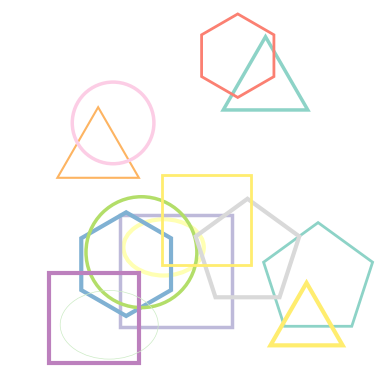[{"shape": "triangle", "thickness": 2.5, "radius": 0.63, "center": [0.69, 0.778]}, {"shape": "pentagon", "thickness": 2, "radius": 0.74, "center": [0.826, 0.273]}, {"shape": "oval", "thickness": 3, "radius": 0.52, "center": [0.425, 0.357]}, {"shape": "square", "thickness": 2.5, "radius": 0.73, "center": [0.456, 0.296]}, {"shape": "hexagon", "thickness": 2, "radius": 0.54, "center": [0.618, 0.855]}, {"shape": "hexagon", "thickness": 3, "radius": 0.67, "center": [0.328, 0.314]}, {"shape": "triangle", "thickness": 1.5, "radius": 0.61, "center": [0.255, 0.599]}, {"shape": "circle", "thickness": 2.5, "radius": 0.72, "center": [0.367, 0.345]}, {"shape": "circle", "thickness": 2.5, "radius": 0.53, "center": [0.294, 0.681]}, {"shape": "pentagon", "thickness": 3, "radius": 0.71, "center": [0.643, 0.342]}, {"shape": "square", "thickness": 3, "radius": 0.58, "center": [0.244, 0.174]}, {"shape": "oval", "thickness": 0.5, "radius": 0.64, "center": [0.284, 0.156]}, {"shape": "square", "thickness": 2, "radius": 0.58, "center": [0.536, 0.428]}, {"shape": "triangle", "thickness": 3, "radius": 0.54, "center": [0.796, 0.157]}]